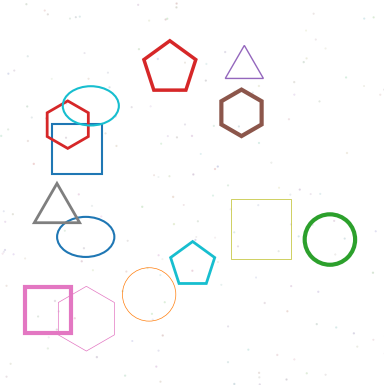[{"shape": "oval", "thickness": 1.5, "radius": 0.37, "center": [0.223, 0.385]}, {"shape": "square", "thickness": 1.5, "radius": 0.33, "center": [0.2, 0.613]}, {"shape": "circle", "thickness": 0.5, "radius": 0.35, "center": [0.387, 0.235]}, {"shape": "circle", "thickness": 3, "radius": 0.33, "center": [0.857, 0.378]}, {"shape": "pentagon", "thickness": 2.5, "radius": 0.35, "center": [0.441, 0.823]}, {"shape": "hexagon", "thickness": 2, "radius": 0.31, "center": [0.176, 0.676]}, {"shape": "triangle", "thickness": 1, "radius": 0.29, "center": [0.635, 0.825]}, {"shape": "hexagon", "thickness": 3, "radius": 0.3, "center": [0.627, 0.707]}, {"shape": "square", "thickness": 3, "radius": 0.3, "center": [0.126, 0.195]}, {"shape": "hexagon", "thickness": 0.5, "radius": 0.42, "center": [0.224, 0.172]}, {"shape": "triangle", "thickness": 2, "radius": 0.34, "center": [0.148, 0.456]}, {"shape": "square", "thickness": 0.5, "radius": 0.39, "center": [0.678, 0.405]}, {"shape": "pentagon", "thickness": 2, "radius": 0.3, "center": [0.5, 0.312]}, {"shape": "oval", "thickness": 1.5, "radius": 0.36, "center": [0.236, 0.725]}]